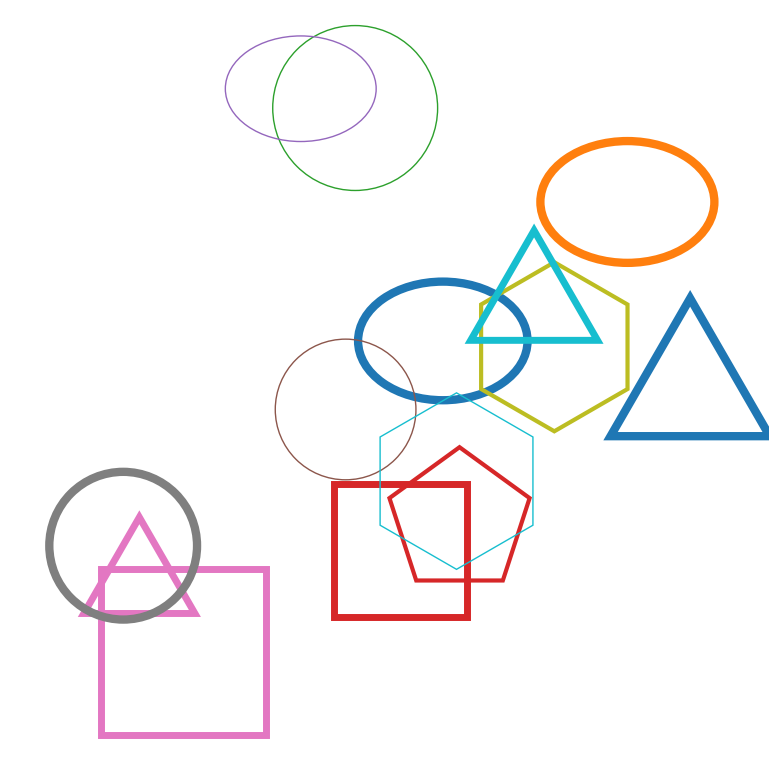[{"shape": "oval", "thickness": 3, "radius": 0.55, "center": [0.575, 0.557]}, {"shape": "triangle", "thickness": 3, "radius": 0.6, "center": [0.896, 0.493]}, {"shape": "oval", "thickness": 3, "radius": 0.56, "center": [0.815, 0.738]}, {"shape": "circle", "thickness": 0.5, "radius": 0.54, "center": [0.461, 0.86]}, {"shape": "pentagon", "thickness": 1.5, "radius": 0.48, "center": [0.597, 0.324]}, {"shape": "square", "thickness": 2.5, "radius": 0.43, "center": [0.52, 0.285]}, {"shape": "oval", "thickness": 0.5, "radius": 0.49, "center": [0.391, 0.885]}, {"shape": "circle", "thickness": 0.5, "radius": 0.46, "center": [0.449, 0.468]}, {"shape": "triangle", "thickness": 2.5, "radius": 0.42, "center": [0.181, 0.245]}, {"shape": "square", "thickness": 2.5, "radius": 0.54, "center": [0.238, 0.153]}, {"shape": "circle", "thickness": 3, "radius": 0.48, "center": [0.16, 0.291]}, {"shape": "hexagon", "thickness": 1.5, "radius": 0.55, "center": [0.72, 0.55]}, {"shape": "hexagon", "thickness": 0.5, "radius": 0.57, "center": [0.593, 0.375]}, {"shape": "triangle", "thickness": 2.5, "radius": 0.48, "center": [0.694, 0.606]}]